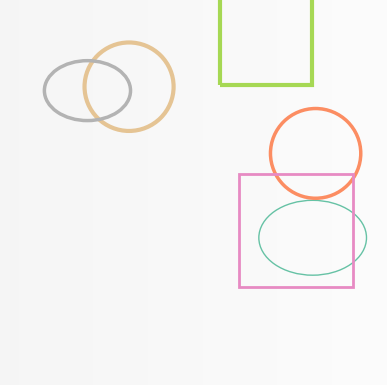[{"shape": "oval", "thickness": 1, "radius": 0.69, "center": [0.807, 0.382]}, {"shape": "circle", "thickness": 2.5, "radius": 0.58, "center": [0.814, 0.602]}, {"shape": "square", "thickness": 2, "radius": 0.74, "center": [0.764, 0.401]}, {"shape": "square", "thickness": 3, "radius": 0.59, "center": [0.686, 0.897]}, {"shape": "circle", "thickness": 3, "radius": 0.57, "center": [0.333, 0.775]}, {"shape": "oval", "thickness": 2.5, "radius": 0.56, "center": [0.226, 0.765]}]